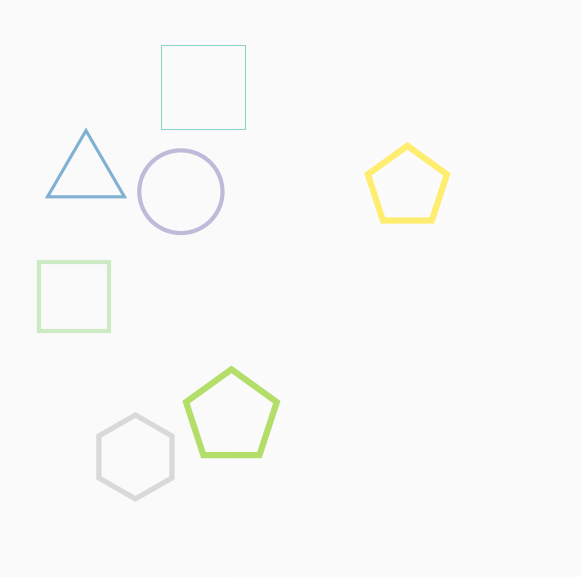[{"shape": "square", "thickness": 0.5, "radius": 0.36, "center": [0.349, 0.848]}, {"shape": "circle", "thickness": 2, "radius": 0.36, "center": [0.311, 0.667]}, {"shape": "triangle", "thickness": 1.5, "radius": 0.38, "center": [0.148, 0.697]}, {"shape": "pentagon", "thickness": 3, "radius": 0.41, "center": [0.398, 0.277]}, {"shape": "hexagon", "thickness": 2.5, "radius": 0.36, "center": [0.233, 0.208]}, {"shape": "square", "thickness": 2, "radius": 0.3, "center": [0.128, 0.486]}, {"shape": "pentagon", "thickness": 3, "radius": 0.36, "center": [0.701, 0.675]}]